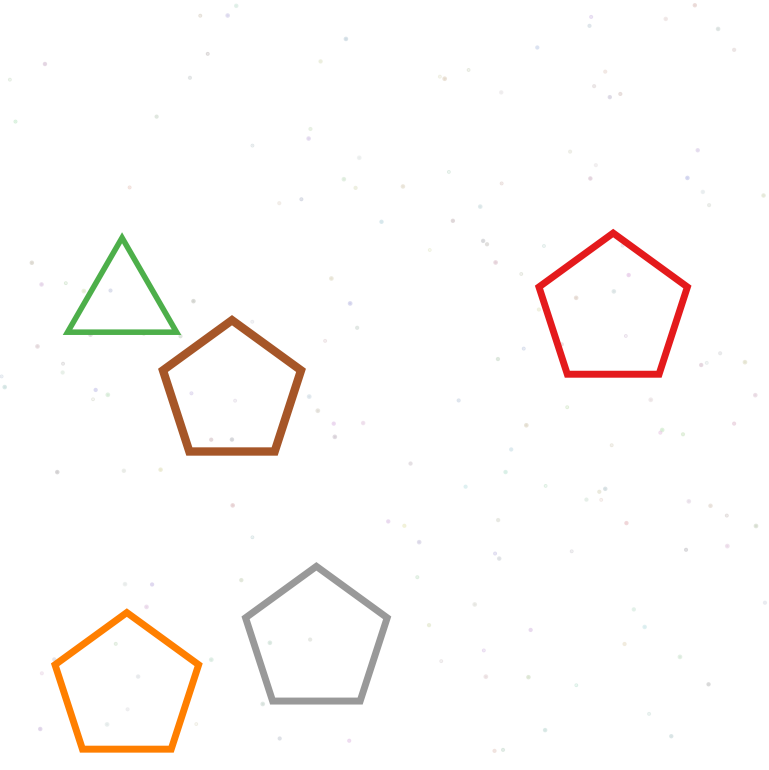[{"shape": "pentagon", "thickness": 2.5, "radius": 0.51, "center": [0.796, 0.596]}, {"shape": "triangle", "thickness": 2, "radius": 0.41, "center": [0.159, 0.609]}, {"shape": "pentagon", "thickness": 2.5, "radius": 0.49, "center": [0.165, 0.106]}, {"shape": "pentagon", "thickness": 3, "radius": 0.47, "center": [0.301, 0.49]}, {"shape": "pentagon", "thickness": 2.5, "radius": 0.48, "center": [0.411, 0.168]}]